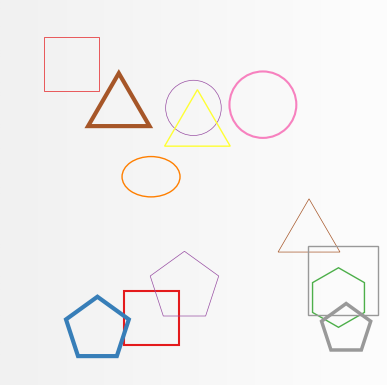[{"shape": "square", "thickness": 0.5, "radius": 0.35, "center": [0.185, 0.834]}, {"shape": "square", "thickness": 1.5, "radius": 0.35, "center": [0.392, 0.174]}, {"shape": "pentagon", "thickness": 3, "radius": 0.43, "center": [0.251, 0.144]}, {"shape": "hexagon", "thickness": 1, "radius": 0.39, "center": [0.874, 0.227]}, {"shape": "pentagon", "thickness": 0.5, "radius": 0.46, "center": [0.476, 0.254]}, {"shape": "circle", "thickness": 0.5, "radius": 0.36, "center": [0.499, 0.72]}, {"shape": "oval", "thickness": 1, "radius": 0.37, "center": [0.39, 0.541]}, {"shape": "triangle", "thickness": 1, "radius": 0.49, "center": [0.509, 0.669]}, {"shape": "triangle", "thickness": 0.5, "radius": 0.46, "center": [0.798, 0.391]}, {"shape": "triangle", "thickness": 3, "radius": 0.46, "center": [0.307, 0.718]}, {"shape": "circle", "thickness": 1.5, "radius": 0.43, "center": [0.678, 0.728]}, {"shape": "pentagon", "thickness": 2.5, "radius": 0.33, "center": [0.893, 0.145]}, {"shape": "square", "thickness": 1, "radius": 0.45, "center": [0.885, 0.272]}]